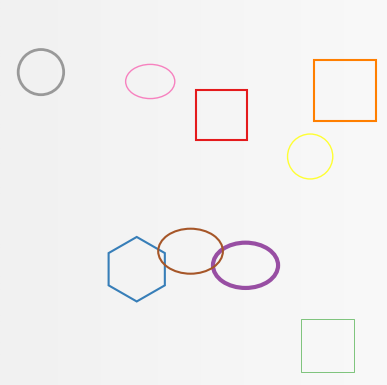[{"shape": "square", "thickness": 1.5, "radius": 0.33, "center": [0.571, 0.701]}, {"shape": "hexagon", "thickness": 1.5, "radius": 0.42, "center": [0.353, 0.301]}, {"shape": "square", "thickness": 0.5, "radius": 0.34, "center": [0.844, 0.103]}, {"shape": "oval", "thickness": 3, "radius": 0.42, "center": [0.634, 0.311]}, {"shape": "square", "thickness": 1.5, "radius": 0.4, "center": [0.89, 0.764]}, {"shape": "circle", "thickness": 1, "radius": 0.29, "center": [0.8, 0.594]}, {"shape": "oval", "thickness": 1.5, "radius": 0.42, "center": [0.492, 0.348]}, {"shape": "oval", "thickness": 1, "radius": 0.32, "center": [0.388, 0.788]}, {"shape": "circle", "thickness": 2, "radius": 0.29, "center": [0.106, 0.813]}]